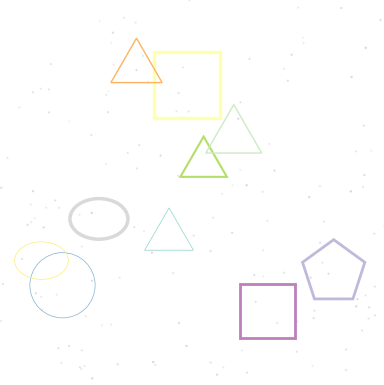[{"shape": "triangle", "thickness": 0.5, "radius": 0.37, "center": [0.439, 0.387]}, {"shape": "square", "thickness": 2.5, "radius": 0.43, "center": [0.486, 0.779]}, {"shape": "pentagon", "thickness": 2, "radius": 0.43, "center": [0.867, 0.292]}, {"shape": "circle", "thickness": 0.5, "radius": 0.42, "center": [0.162, 0.259]}, {"shape": "triangle", "thickness": 1, "radius": 0.38, "center": [0.355, 0.824]}, {"shape": "triangle", "thickness": 1.5, "radius": 0.35, "center": [0.529, 0.576]}, {"shape": "oval", "thickness": 2.5, "radius": 0.38, "center": [0.257, 0.431]}, {"shape": "square", "thickness": 2, "radius": 0.35, "center": [0.695, 0.193]}, {"shape": "triangle", "thickness": 1, "radius": 0.42, "center": [0.607, 0.644]}, {"shape": "oval", "thickness": 0.5, "radius": 0.35, "center": [0.108, 0.323]}]